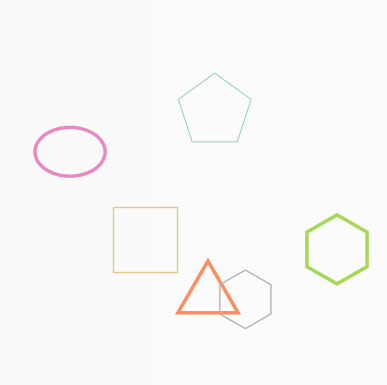[{"shape": "pentagon", "thickness": 0.5, "radius": 0.49, "center": [0.554, 0.711]}, {"shape": "triangle", "thickness": 2.5, "radius": 0.45, "center": [0.537, 0.232]}, {"shape": "oval", "thickness": 2.5, "radius": 0.45, "center": [0.181, 0.606]}, {"shape": "hexagon", "thickness": 2.5, "radius": 0.45, "center": [0.87, 0.352]}, {"shape": "square", "thickness": 1, "radius": 0.42, "center": [0.374, 0.378]}, {"shape": "hexagon", "thickness": 1, "radius": 0.38, "center": [0.633, 0.223]}]